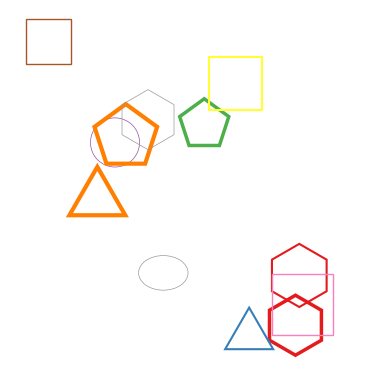[{"shape": "hexagon", "thickness": 1.5, "radius": 0.41, "center": [0.777, 0.285]}, {"shape": "hexagon", "thickness": 2.5, "radius": 0.39, "center": [0.767, 0.155]}, {"shape": "triangle", "thickness": 1.5, "radius": 0.36, "center": [0.647, 0.129]}, {"shape": "pentagon", "thickness": 2.5, "radius": 0.34, "center": [0.531, 0.676]}, {"shape": "circle", "thickness": 0.5, "radius": 0.32, "center": [0.299, 0.63]}, {"shape": "triangle", "thickness": 3, "radius": 0.42, "center": [0.253, 0.483]}, {"shape": "pentagon", "thickness": 3, "radius": 0.43, "center": [0.327, 0.644]}, {"shape": "square", "thickness": 1.5, "radius": 0.35, "center": [0.612, 0.783]}, {"shape": "square", "thickness": 1, "radius": 0.29, "center": [0.126, 0.891]}, {"shape": "square", "thickness": 1, "radius": 0.4, "center": [0.786, 0.209]}, {"shape": "oval", "thickness": 0.5, "radius": 0.32, "center": [0.424, 0.291]}, {"shape": "hexagon", "thickness": 0.5, "radius": 0.39, "center": [0.384, 0.689]}]